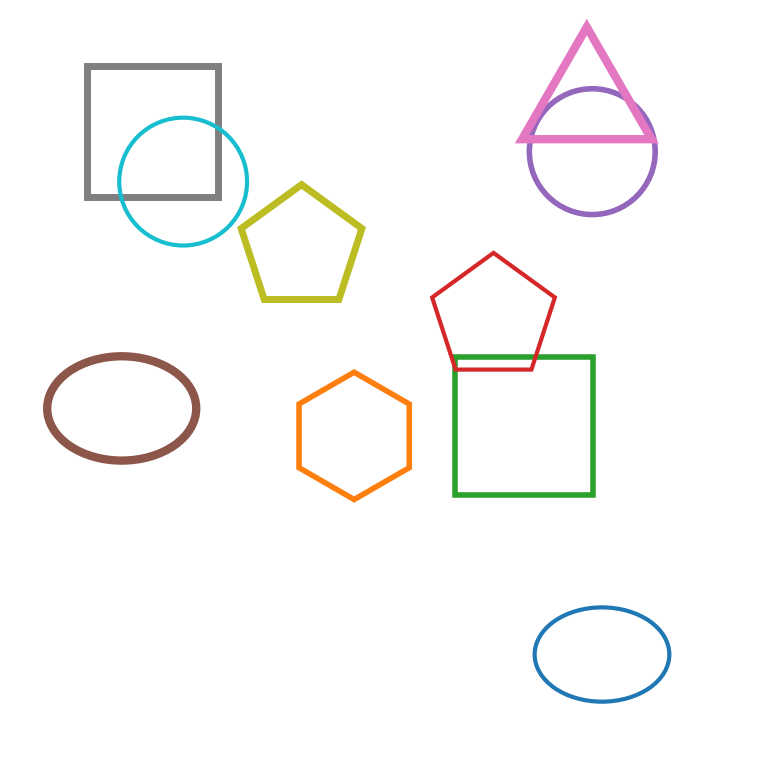[{"shape": "oval", "thickness": 1.5, "radius": 0.44, "center": [0.782, 0.15]}, {"shape": "hexagon", "thickness": 2, "radius": 0.41, "center": [0.46, 0.434]}, {"shape": "square", "thickness": 2, "radius": 0.45, "center": [0.681, 0.447]}, {"shape": "pentagon", "thickness": 1.5, "radius": 0.42, "center": [0.641, 0.588]}, {"shape": "circle", "thickness": 2, "radius": 0.41, "center": [0.769, 0.803]}, {"shape": "oval", "thickness": 3, "radius": 0.48, "center": [0.158, 0.47]}, {"shape": "triangle", "thickness": 3, "radius": 0.49, "center": [0.762, 0.868]}, {"shape": "square", "thickness": 2.5, "radius": 0.42, "center": [0.198, 0.83]}, {"shape": "pentagon", "thickness": 2.5, "radius": 0.41, "center": [0.392, 0.678]}, {"shape": "circle", "thickness": 1.5, "radius": 0.42, "center": [0.238, 0.764]}]